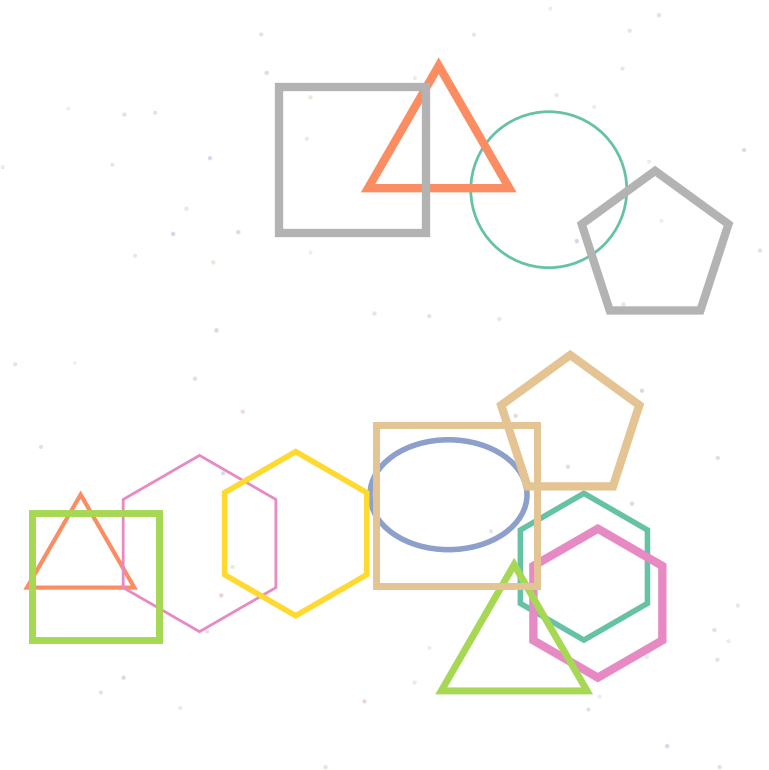[{"shape": "circle", "thickness": 1, "radius": 0.51, "center": [0.713, 0.754]}, {"shape": "hexagon", "thickness": 2, "radius": 0.48, "center": [0.758, 0.264]}, {"shape": "triangle", "thickness": 1.5, "radius": 0.4, "center": [0.105, 0.277]}, {"shape": "triangle", "thickness": 3, "radius": 0.53, "center": [0.57, 0.809]}, {"shape": "oval", "thickness": 2, "radius": 0.51, "center": [0.582, 0.358]}, {"shape": "hexagon", "thickness": 1, "radius": 0.57, "center": [0.259, 0.294]}, {"shape": "hexagon", "thickness": 3, "radius": 0.48, "center": [0.776, 0.217]}, {"shape": "square", "thickness": 2.5, "radius": 0.41, "center": [0.124, 0.251]}, {"shape": "triangle", "thickness": 2.5, "radius": 0.55, "center": [0.668, 0.157]}, {"shape": "hexagon", "thickness": 2, "radius": 0.53, "center": [0.384, 0.307]}, {"shape": "pentagon", "thickness": 3, "radius": 0.47, "center": [0.741, 0.445]}, {"shape": "square", "thickness": 2.5, "radius": 0.52, "center": [0.593, 0.344]}, {"shape": "square", "thickness": 3, "radius": 0.48, "center": [0.458, 0.792]}, {"shape": "pentagon", "thickness": 3, "radius": 0.5, "center": [0.851, 0.678]}]